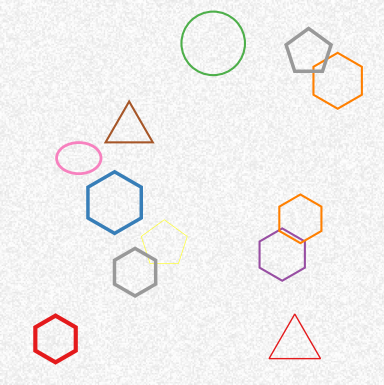[{"shape": "triangle", "thickness": 1, "radius": 0.39, "center": [0.766, 0.107]}, {"shape": "hexagon", "thickness": 3, "radius": 0.3, "center": [0.144, 0.12]}, {"shape": "hexagon", "thickness": 2.5, "radius": 0.4, "center": [0.298, 0.474]}, {"shape": "circle", "thickness": 1.5, "radius": 0.41, "center": [0.554, 0.887]}, {"shape": "hexagon", "thickness": 1.5, "radius": 0.34, "center": [0.733, 0.339]}, {"shape": "hexagon", "thickness": 1.5, "radius": 0.32, "center": [0.78, 0.432]}, {"shape": "hexagon", "thickness": 1.5, "radius": 0.36, "center": [0.877, 0.79]}, {"shape": "pentagon", "thickness": 0.5, "radius": 0.31, "center": [0.427, 0.366]}, {"shape": "triangle", "thickness": 1.5, "radius": 0.35, "center": [0.335, 0.666]}, {"shape": "oval", "thickness": 2, "radius": 0.29, "center": [0.205, 0.589]}, {"shape": "hexagon", "thickness": 2.5, "radius": 0.31, "center": [0.351, 0.293]}, {"shape": "pentagon", "thickness": 2.5, "radius": 0.31, "center": [0.802, 0.865]}]